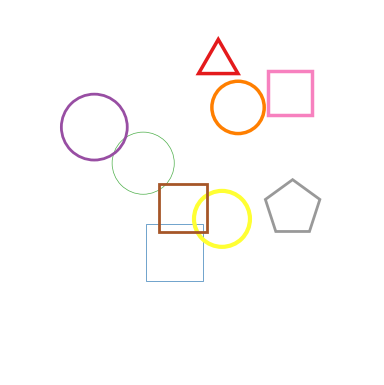[{"shape": "triangle", "thickness": 2.5, "radius": 0.3, "center": [0.567, 0.838]}, {"shape": "square", "thickness": 0.5, "radius": 0.37, "center": [0.454, 0.344]}, {"shape": "circle", "thickness": 0.5, "radius": 0.4, "center": [0.372, 0.576]}, {"shape": "circle", "thickness": 2, "radius": 0.43, "center": [0.245, 0.67]}, {"shape": "circle", "thickness": 2.5, "radius": 0.34, "center": [0.618, 0.721]}, {"shape": "circle", "thickness": 3, "radius": 0.36, "center": [0.577, 0.432]}, {"shape": "square", "thickness": 2, "radius": 0.31, "center": [0.474, 0.461]}, {"shape": "square", "thickness": 2.5, "radius": 0.29, "center": [0.753, 0.759]}, {"shape": "pentagon", "thickness": 2, "radius": 0.37, "center": [0.76, 0.459]}]